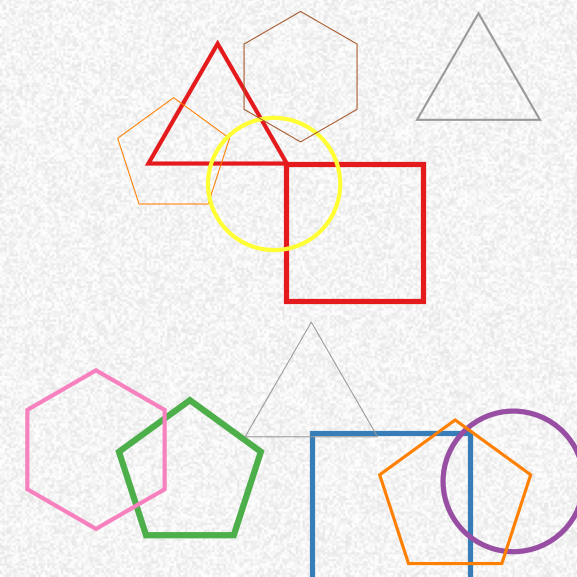[{"shape": "square", "thickness": 2.5, "radius": 0.59, "center": [0.613, 0.597]}, {"shape": "triangle", "thickness": 2, "radius": 0.69, "center": [0.377, 0.785]}, {"shape": "square", "thickness": 2.5, "radius": 0.68, "center": [0.677, 0.112]}, {"shape": "pentagon", "thickness": 3, "radius": 0.65, "center": [0.329, 0.177]}, {"shape": "circle", "thickness": 2.5, "radius": 0.61, "center": [0.889, 0.166]}, {"shape": "pentagon", "thickness": 1.5, "radius": 0.69, "center": [0.788, 0.134]}, {"shape": "pentagon", "thickness": 0.5, "radius": 0.51, "center": [0.301, 0.728]}, {"shape": "circle", "thickness": 2, "radius": 0.57, "center": [0.475, 0.681]}, {"shape": "hexagon", "thickness": 0.5, "radius": 0.56, "center": [0.52, 0.866]}, {"shape": "hexagon", "thickness": 2, "radius": 0.69, "center": [0.166, 0.221]}, {"shape": "triangle", "thickness": 0.5, "radius": 0.66, "center": [0.539, 0.309]}, {"shape": "triangle", "thickness": 1, "radius": 0.61, "center": [0.829, 0.853]}]